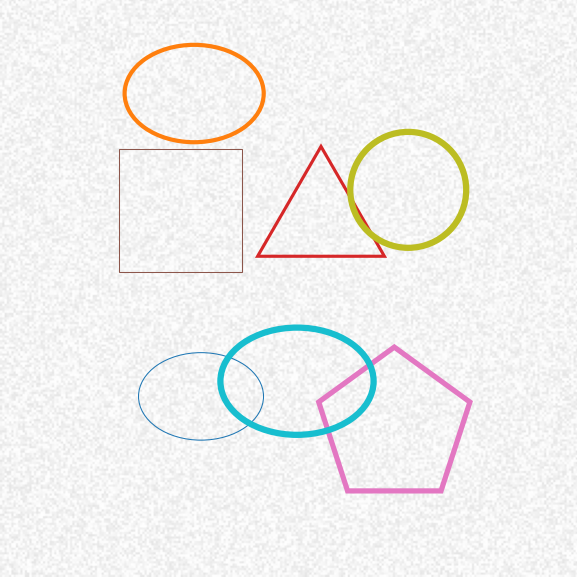[{"shape": "oval", "thickness": 0.5, "radius": 0.54, "center": [0.348, 0.313]}, {"shape": "oval", "thickness": 2, "radius": 0.6, "center": [0.336, 0.837]}, {"shape": "triangle", "thickness": 1.5, "radius": 0.63, "center": [0.556, 0.619]}, {"shape": "square", "thickness": 0.5, "radius": 0.53, "center": [0.313, 0.635]}, {"shape": "pentagon", "thickness": 2.5, "radius": 0.69, "center": [0.683, 0.26]}, {"shape": "circle", "thickness": 3, "radius": 0.5, "center": [0.707, 0.67]}, {"shape": "oval", "thickness": 3, "radius": 0.66, "center": [0.514, 0.339]}]